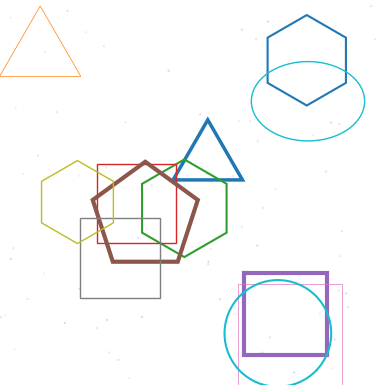[{"shape": "triangle", "thickness": 2.5, "radius": 0.52, "center": [0.54, 0.585]}, {"shape": "hexagon", "thickness": 1.5, "radius": 0.59, "center": [0.797, 0.843]}, {"shape": "triangle", "thickness": 0.5, "radius": 0.61, "center": [0.104, 0.863]}, {"shape": "hexagon", "thickness": 1.5, "radius": 0.63, "center": [0.479, 0.459]}, {"shape": "square", "thickness": 1, "radius": 0.52, "center": [0.354, 0.471]}, {"shape": "square", "thickness": 3, "radius": 0.54, "center": [0.741, 0.184]}, {"shape": "pentagon", "thickness": 3, "radius": 0.72, "center": [0.377, 0.436]}, {"shape": "square", "thickness": 0.5, "radius": 0.67, "center": [0.754, 0.127]}, {"shape": "square", "thickness": 1, "radius": 0.52, "center": [0.312, 0.329]}, {"shape": "hexagon", "thickness": 1, "radius": 0.54, "center": [0.201, 0.475]}, {"shape": "circle", "thickness": 1.5, "radius": 0.69, "center": [0.722, 0.134]}, {"shape": "oval", "thickness": 1, "radius": 0.74, "center": [0.8, 0.737]}]